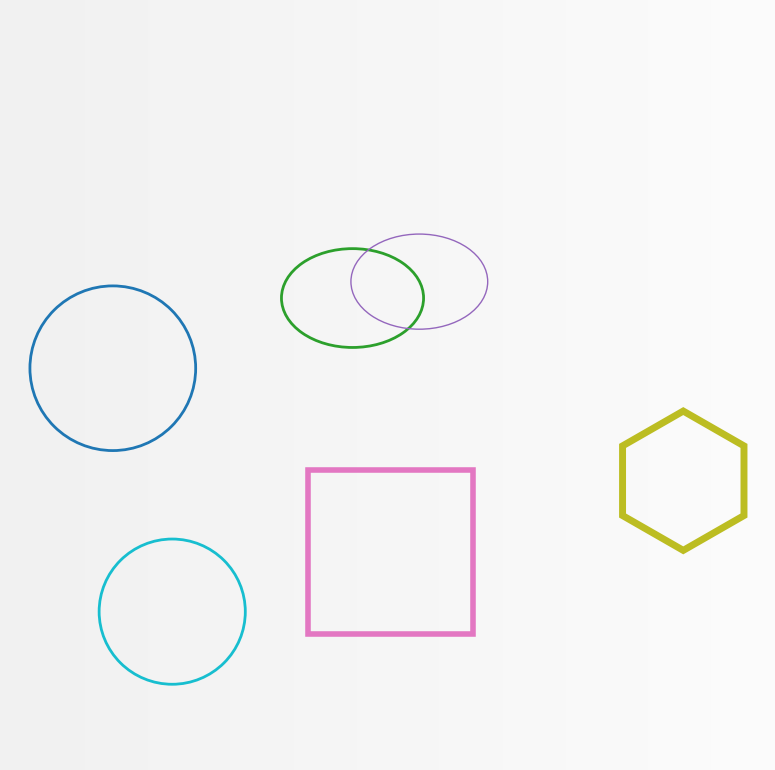[{"shape": "circle", "thickness": 1, "radius": 0.53, "center": [0.146, 0.522]}, {"shape": "oval", "thickness": 1, "radius": 0.46, "center": [0.455, 0.613]}, {"shape": "oval", "thickness": 0.5, "radius": 0.44, "center": [0.541, 0.634]}, {"shape": "square", "thickness": 2, "radius": 0.53, "center": [0.504, 0.283]}, {"shape": "hexagon", "thickness": 2.5, "radius": 0.45, "center": [0.882, 0.376]}, {"shape": "circle", "thickness": 1, "radius": 0.47, "center": [0.222, 0.206]}]